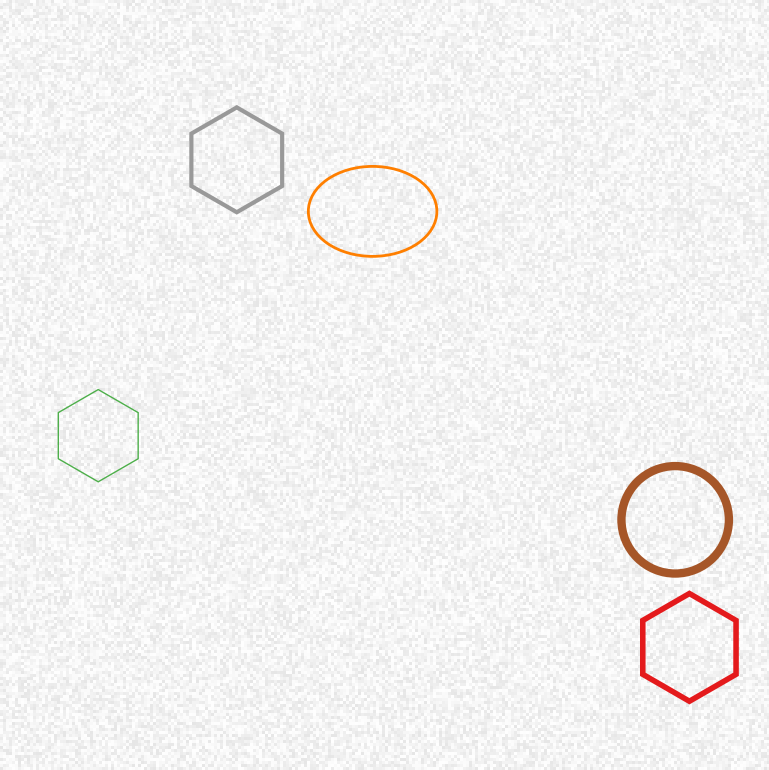[{"shape": "hexagon", "thickness": 2, "radius": 0.35, "center": [0.895, 0.159]}, {"shape": "hexagon", "thickness": 0.5, "radius": 0.3, "center": [0.128, 0.434]}, {"shape": "oval", "thickness": 1, "radius": 0.42, "center": [0.484, 0.725]}, {"shape": "circle", "thickness": 3, "radius": 0.35, "center": [0.877, 0.325]}, {"shape": "hexagon", "thickness": 1.5, "radius": 0.34, "center": [0.307, 0.792]}]